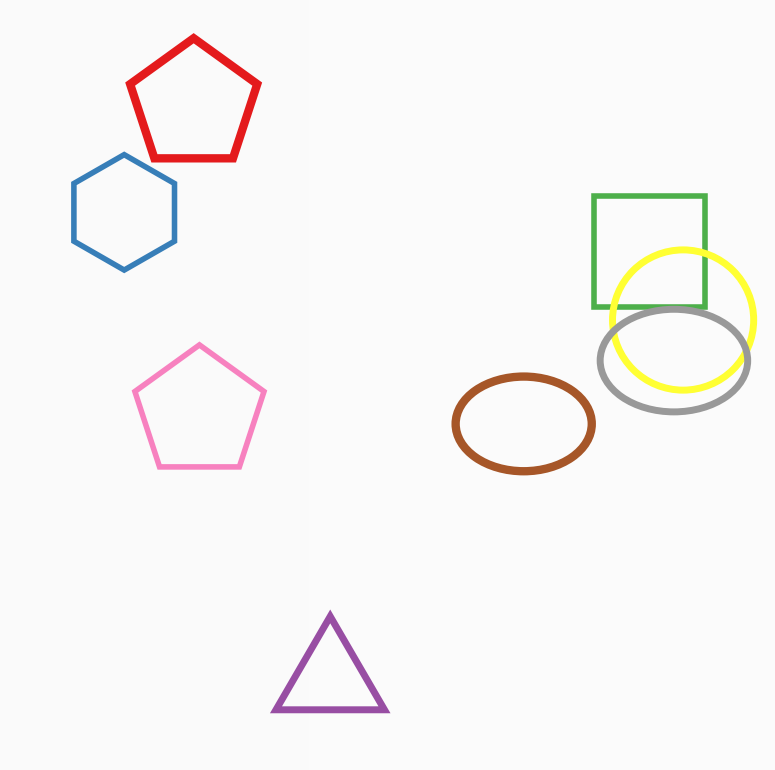[{"shape": "pentagon", "thickness": 3, "radius": 0.43, "center": [0.25, 0.864]}, {"shape": "hexagon", "thickness": 2, "radius": 0.37, "center": [0.16, 0.724]}, {"shape": "square", "thickness": 2, "radius": 0.36, "center": [0.838, 0.673]}, {"shape": "triangle", "thickness": 2.5, "radius": 0.4, "center": [0.426, 0.119]}, {"shape": "circle", "thickness": 2.5, "radius": 0.46, "center": [0.881, 0.584]}, {"shape": "oval", "thickness": 3, "radius": 0.44, "center": [0.676, 0.449]}, {"shape": "pentagon", "thickness": 2, "radius": 0.44, "center": [0.257, 0.464]}, {"shape": "oval", "thickness": 2.5, "radius": 0.48, "center": [0.87, 0.532]}]